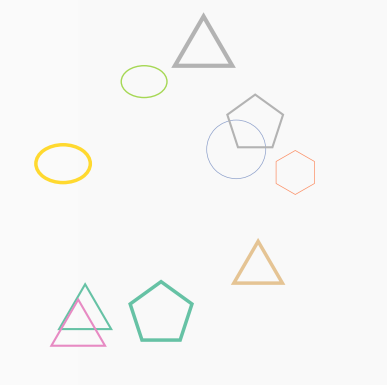[{"shape": "pentagon", "thickness": 2.5, "radius": 0.42, "center": [0.416, 0.185]}, {"shape": "triangle", "thickness": 1.5, "radius": 0.39, "center": [0.22, 0.184]}, {"shape": "hexagon", "thickness": 0.5, "radius": 0.29, "center": [0.762, 0.552]}, {"shape": "circle", "thickness": 0.5, "radius": 0.38, "center": [0.61, 0.612]}, {"shape": "triangle", "thickness": 1.5, "radius": 0.4, "center": [0.202, 0.142]}, {"shape": "oval", "thickness": 1, "radius": 0.3, "center": [0.372, 0.788]}, {"shape": "oval", "thickness": 2.5, "radius": 0.35, "center": [0.163, 0.575]}, {"shape": "triangle", "thickness": 2.5, "radius": 0.36, "center": [0.666, 0.301]}, {"shape": "triangle", "thickness": 3, "radius": 0.43, "center": [0.525, 0.872]}, {"shape": "pentagon", "thickness": 1.5, "radius": 0.38, "center": [0.659, 0.679]}]